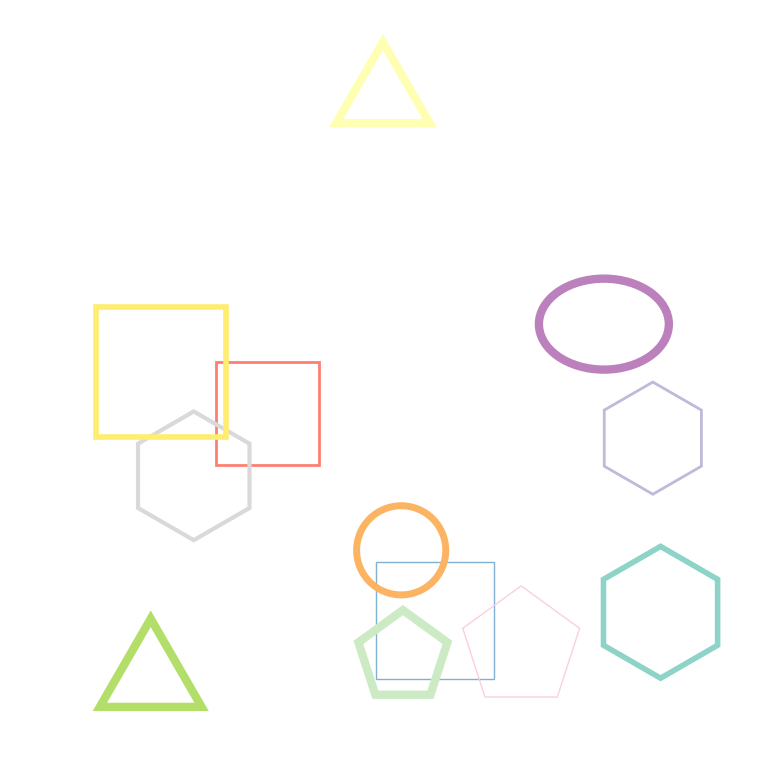[{"shape": "hexagon", "thickness": 2, "radius": 0.43, "center": [0.858, 0.205]}, {"shape": "triangle", "thickness": 3, "radius": 0.35, "center": [0.497, 0.875]}, {"shape": "hexagon", "thickness": 1, "radius": 0.36, "center": [0.848, 0.431]}, {"shape": "square", "thickness": 1, "radius": 0.33, "center": [0.348, 0.463]}, {"shape": "square", "thickness": 0.5, "radius": 0.38, "center": [0.565, 0.194]}, {"shape": "circle", "thickness": 2.5, "radius": 0.29, "center": [0.521, 0.285]}, {"shape": "triangle", "thickness": 3, "radius": 0.38, "center": [0.196, 0.12]}, {"shape": "pentagon", "thickness": 0.5, "radius": 0.4, "center": [0.677, 0.159]}, {"shape": "hexagon", "thickness": 1.5, "radius": 0.42, "center": [0.252, 0.382]}, {"shape": "oval", "thickness": 3, "radius": 0.42, "center": [0.784, 0.579]}, {"shape": "pentagon", "thickness": 3, "radius": 0.3, "center": [0.523, 0.147]}, {"shape": "square", "thickness": 2, "radius": 0.42, "center": [0.209, 0.517]}]